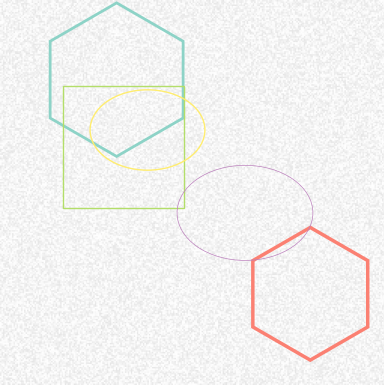[{"shape": "hexagon", "thickness": 2, "radius": 1.0, "center": [0.303, 0.793]}, {"shape": "hexagon", "thickness": 2.5, "radius": 0.86, "center": [0.806, 0.237]}, {"shape": "square", "thickness": 1, "radius": 0.79, "center": [0.321, 0.618]}, {"shape": "oval", "thickness": 0.5, "radius": 0.88, "center": [0.636, 0.447]}, {"shape": "oval", "thickness": 1, "radius": 0.75, "center": [0.383, 0.662]}]